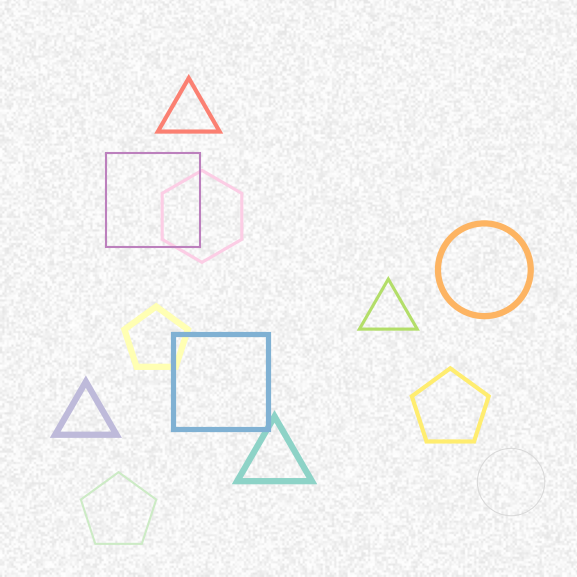[{"shape": "triangle", "thickness": 3, "radius": 0.37, "center": [0.475, 0.203]}, {"shape": "pentagon", "thickness": 3, "radius": 0.29, "center": [0.27, 0.411]}, {"shape": "triangle", "thickness": 3, "radius": 0.31, "center": [0.149, 0.277]}, {"shape": "triangle", "thickness": 2, "radius": 0.31, "center": [0.327, 0.802]}, {"shape": "square", "thickness": 2.5, "radius": 0.41, "center": [0.382, 0.339]}, {"shape": "circle", "thickness": 3, "radius": 0.4, "center": [0.839, 0.532]}, {"shape": "triangle", "thickness": 1.5, "radius": 0.29, "center": [0.672, 0.458]}, {"shape": "hexagon", "thickness": 1.5, "radius": 0.4, "center": [0.35, 0.625]}, {"shape": "circle", "thickness": 0.5, "radius": 0.29, "center": [0.885, 0.164]}, {"shape": "square", "thickness": 1, "radius": 0.41, "center": [0.265, 0.653]}, {"shape": "pentagon", "thickness": 1, "radius": 0.34, "center": [0.205, 0.113]}, {"shape": "pentagon", "thickness": 2, "radius": 0.35, "center": [0.78, 0.291]}]